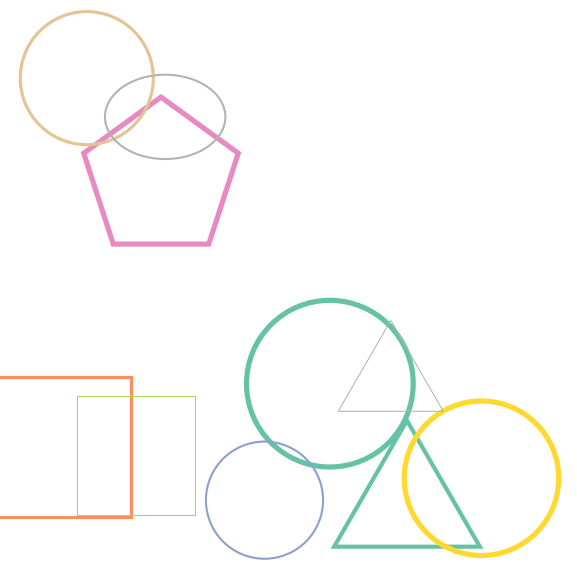[{"shape": "triangle", "thickness": 2, "radius": 0.73, "center": [0.705, 0.125]}, {"shape": "circle", "thickness": 2.5, "radius": 0.72, "center": [0.571, 0.335]}, {"shape": "square", "thickness": 1.5, "radius": 0.61, "center": [0.106, 0.224]}, {"shape": "circle", "thickness": 1, "radius": 0.51, "center": [0.458, 0.133]}, {"shape": "pentagon", "thickness": 2.5, "radius": 0.7, "center": [0.279, 0.69]}, {"shape": "square", "thickness": 0.5, "radius": 0.51, "center": [0.235, 0.21]}, {"shape": "circle", "thickness": 2.5, "radius": 0.67, "center": [0.834, 0.171]}, {"shape": "circle", "thickness": 1.5, "radius": 0.58, "center": [0.15, 0.864]}, {"shape": "oval", "thickness": 1, "radius": 0.52, "center": [0.286, 0.797]}, {"shape": "triangle", "thickness": 0.5, "radius": 0.53, "center": [0.677, 0.339]}]